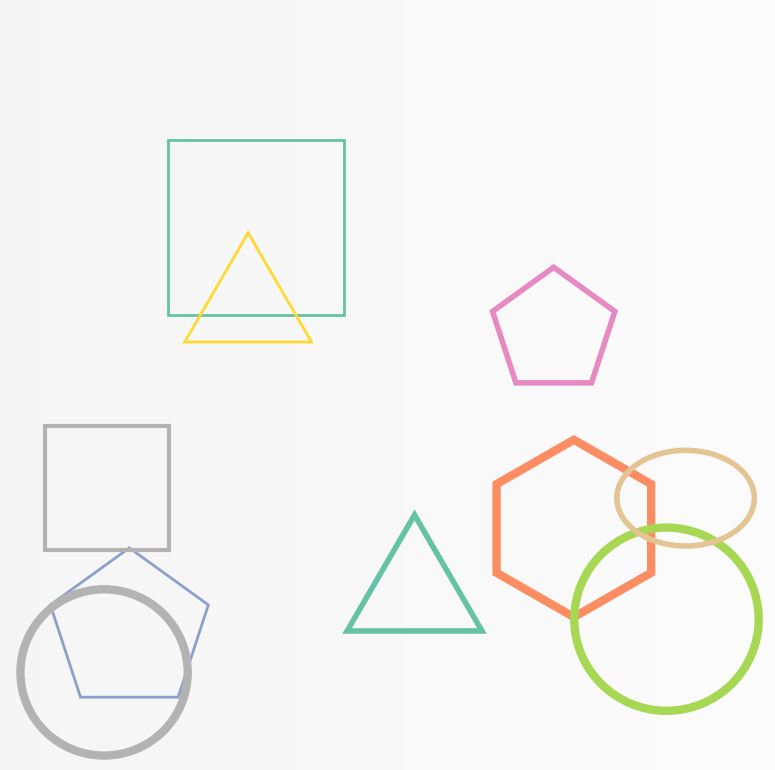[{"shape": "square", "thickness": 1, "radius": 0.57, "center": [0.33, 0.704]}, {"shape": "triangle", "thickness": 2, "radius": 0.5, "center": [0.535, 0.231]}, {"shape": "hexagon", "thickness": 3, "radius": 0.58, "center": [0.74, 0.314]}, {"shape": "pentagon", "thickness": 1, "radius": 0.54, "center": [0.167, 0.181]}, {"shape": "pentagon", "thickness": 2, "radius": 0.41, "center": [0.714, 0.57]}, {"shape": "circle", "thickness": 3, "radius": 0.59, "center": [0.86, 0.196]}, {"shape": "triangle", "thickness": 1, "radius": 0.47, "center": [0.32, 0.603]}, {"shape": "oval", "thickness": 2, "radius": 0.44, "center": [0.885, 0.353]}, {"shape": "circle", "thickness": 3, "radius": 0.54, "center": [0.134, 0.127]}, {"shape": "square", "thickness": 1.5, "radius": 0.4, "center": [0.138, 0.366]}]